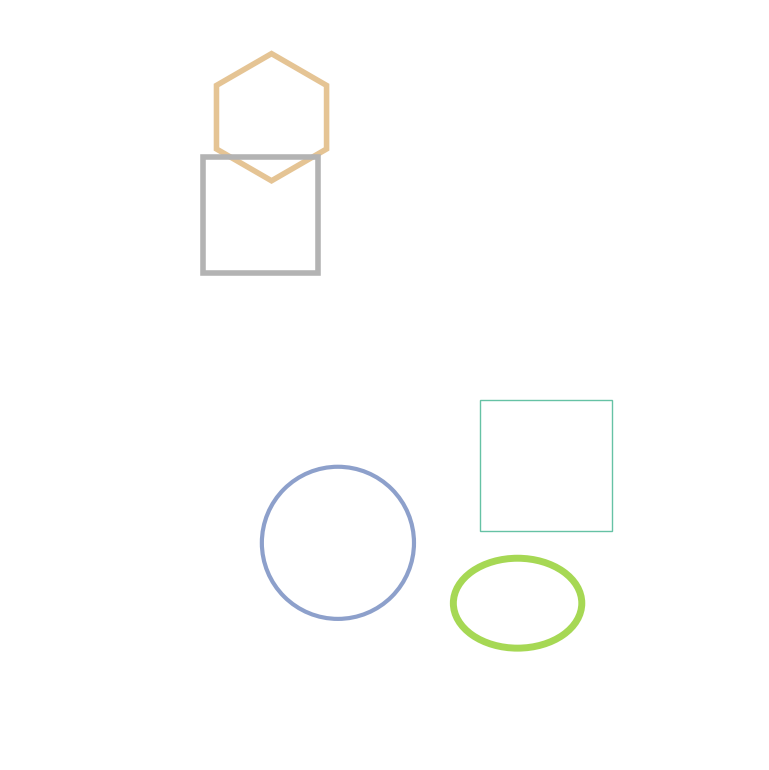[{"shape": "square", "thickness": 0.5, "radius": 0.43, "center": [0.709, 0.395]}, {"shape": "circle", "thickness": 1.5, "radius": 0.49, "center": [0.439, 0.295]}, {"shape": "oval", "thickness": 2.5, "radius": 0.42, "center": [0.672, 0.217]}, {"shape": "hexagon", "thickness": 2, "radius": 0.41, "center": [0.353, 0.848]}, {"shape": "square", "thickness": 2, "radius": 0.37, "center": [0.339, 0.721]}]